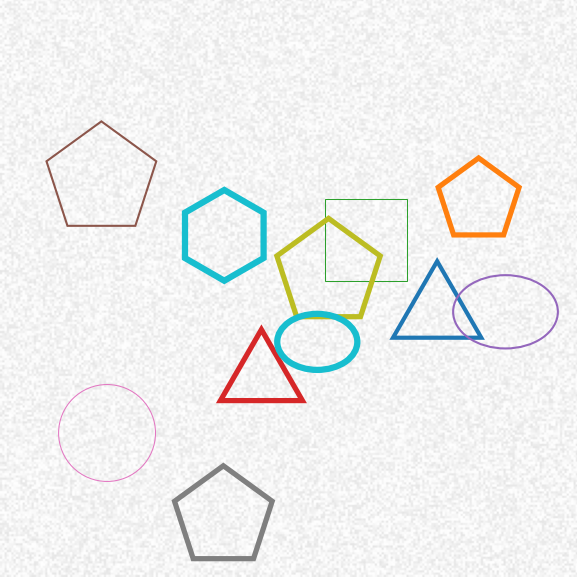[{"shape": "triangle", "thickness": 2, "radius": 0.44, "center": [0.757, 0.458]}, {"shape": "pentagon", "thickness": 2.5, "radius": 0.37, "center": [0.829, 0.652]}, {"shape": "square", "thickness": 0.5, "radius": 0.35, "center": [0.633, 0.584]}, {"shape": "triangle", "thickness": 2.5, "radius": 0.41, "center": [0.453, 0.346]}, {"shape": "oval", "thickness": 1, "radius": 0.45, "center": [0.875, 0.459]}, {"shape": "pentagon", "thickness": 1, "radius": 0.5, "center": [0.176, 0.689]}, {"shape": "circle", "thickness": 0.5, "radius": 0.42, "center": [0.185, 0.249]}, {"shape": "pentagon", "thickness": 2.5, "radius": 0.44, "center": [0.387, 0.104]}, {"shape": "pentagon", "thickness": 2.5, "radius": 0.47, "center": [0.569, 0.527]}, {"shape": "oval", "thickness": 3, "radius": 0.35, "center": [0.549, 0.407]}, {"shape": "hexagon", "thickness": 3, "radius": 0.39, "center": [0.388, 0.592]}]